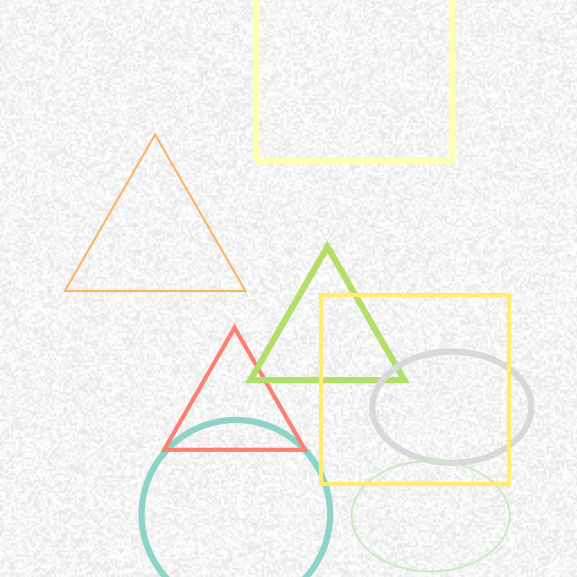[{"shape": "circle", "thickness": 3, "radius": 0.82, "center": [0.408, 0.109]}, {"shape": "square", "thickness": 3, "radius": 0.85, "center": [0.613, 0.891]}, {"shape": "triangle", "thickness": 2, "radius": 0.7, "center": [0.406, 0.291]}, {"shape": "triangle", "thickness": 1, "radius": 0.9, "center": [0.269, 0.585]}, {"shape": "triangle", "thickness": 3, "radius": 0.77, "center": [0.567, 0.418]}, {"shape": "oval", "thickness": 3, "radius": 0.69, "center": [0.782, 0.294]}, {"shape": "oval", "thickness": 1, "radius": 0.68, "center": [0.746, 0.105]}, {"shape": "square", "thickness": 2, "radius": 0.82, "center": [0.718, 0.324]}]